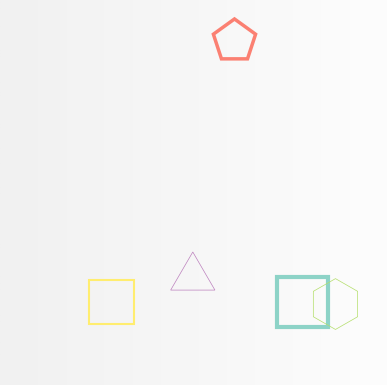[{"shape": "square", "thickness": 3, "radius": 0.33, "center": [0.781, 0.215]}, {"shape": "pentagon", "thickness": 2.5, "radius": 0.29, "center": [0.605, 0.893]}, {"shape": "hexagon", "thickness": 0.5, "radius": 0.33, "center": [0.866, 0.21]}, {"shape": "triangle", "thickness": 0.5, "radius": 0.33, "center": [0.498, 0.28]}, {"shape": "square", "thickness": 1.5, "radius": 0.29, "center": [0.287, 0.215]}]